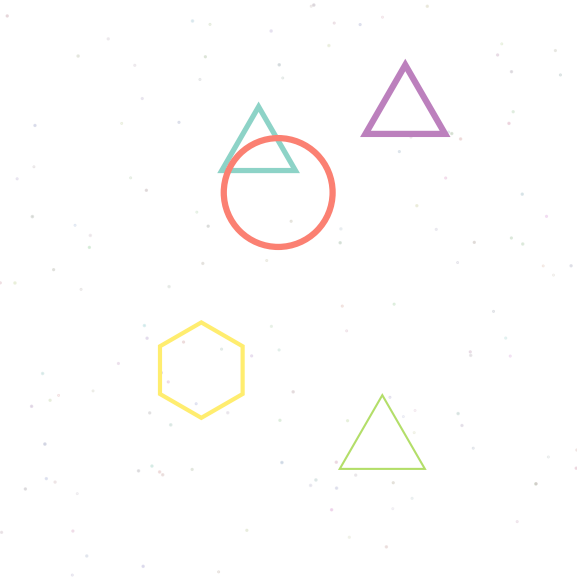[{"shape": "triangle", "thickness": 2.5, "radius": 0.37, "center": [0.448, 0.741]}, {"shape": "circle", "thickness": 3, "radius": 0.47, "center": [0.482, 0.666]}, {"shape": "triangle", "thickness": 1, "radius": 0.43, "center": [0.662, 0.23]}, {"shape": "triangle", "thickness": 3, "radius": 0.4, "center": [0.702, 0.807]}, {"shape": "hexagon", "thickness": 2, "radius": 0.41, "center": [0.349, 0.358]}]